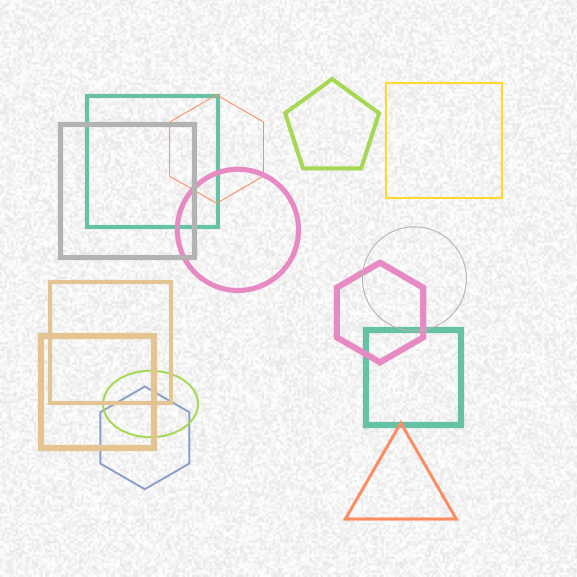[{"shape": "square", "thickness": 2, "radius": 0.56, "center": [0.264, 0.72]}, {"shape": "square", "thickness": 3, "radius": 0.41, "center": [0.716, 0.345]}, {"shape": "triangle", "thickness": 1.5, "radius": 0.55, "center": [0.694, 0.156]}, {"shape": "hexagon", "thickness": 0.5, "radius": 0.47, "center": [0.375, 0.741]}, {"shape": "hexagon", "thickness": 1, "radius": 0.44, "center": [0.251, 0.241]}, {"shape": "circle", "thickness": 2.5, "radius": 0.52, "center": [0.412, 0.601]}, {"shape": "hexagon", "thickness": 3, "radius": 0.43, "center": [0.658, 0.458]}, {"shape": "pentagon", "thickness": 2, "radius": 0.43, "center": [0.575, 0.777]}, {"shape": "oval", "thickness": 1, "radius": 0.41, "center": [0.261, 0.3]}, {"shape": "square", "thickness": 1, "radius": 0.5, "center": [0.77, 0.756]}, {"shape": "square", "thickness": 2, "radius": 0.52, "center": [0.192, 0.406]}, {"shape": "square", "thickness": 3, "radius": 0.49, "center": [0.169, 0.32]}, {"shape": "circle", "thickness": 0.5, "radius": 0.45, "center": [0.718, 0.516]}, {"shape": "square", "thickness": 2.5, "radius": 0.58, "center": [0.22, 0.669]}]